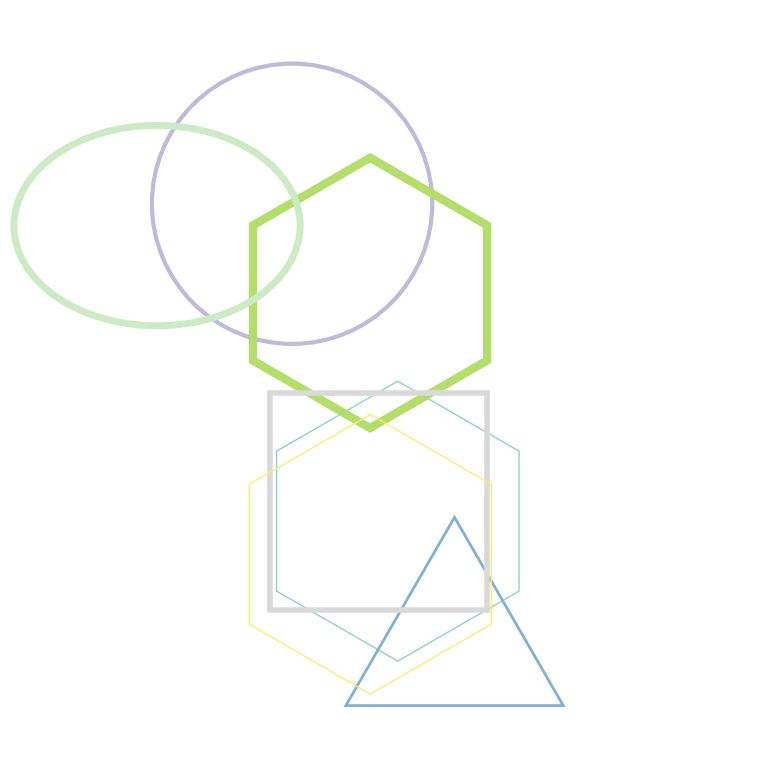[{"shape": "hexagon", "thickness": 0.5, "radius": 0.91, "center": [0.517, 0.323]}, {"shape": "circle", "thickness": 1.5, "radius": 0.91, "center": [0.379, 0.735]}, {"shape": "triangle", "thickness": 1, "radius": 0.82, "center": [0.59, 0.165]}, {"shape": "hexagon", "thickness": 3, "radius": 0.88, "center": [0.481, 0.62]}, {"shape": "square", "thickness": 2, "radius": 0.7, "center": [0.491, 0.349]}, {"shape": "oval", "thickness": 2.5, "radius": 0.93, "center": [0.204, 0.707]}, {"shape": "hexagon", "thickness": 0.5, "radius": 0.91, "center": [0.481, 0.28]}]